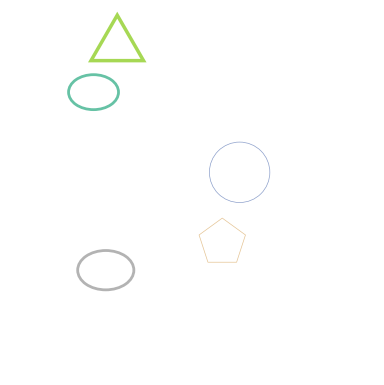[{"shape": "oval", "thickness": 2, "radius": 0.32, "center": [0.243, 0.761]}, {"shape": "circle", "thickness": 0.5, "radius": 0.39, "center": [0.622, 0.552]}, {"shape": "triangle", "thickness": 2.5, "radius": 0.39, "center": [0.305, 0.882]}, {"shape": "pentagon", "thickness": 0.5, "radius": 0.32, "center": [0.577, 0.37]}, {"shape": "oval", "thickness": 2, "radius": 0.36, "center": [0.275, 0.298]}]